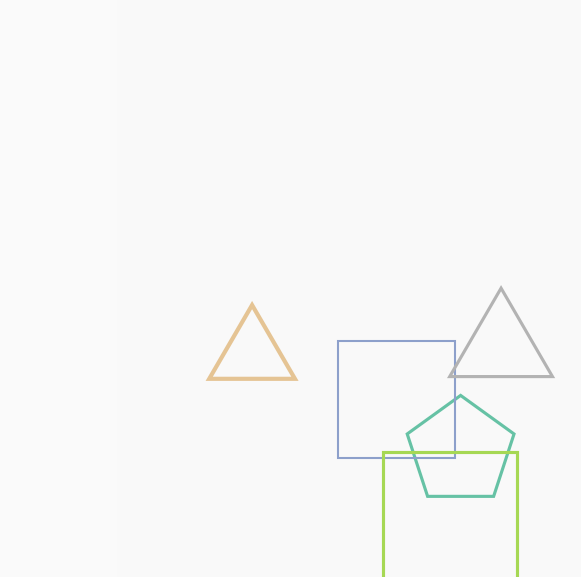[{"shape": "pentagon", "thickness": 1.5, "radius": 0.48, "center": [0.792, 0.218]}, {"shape": "square", "thickness": 1, "radius": 0.51, "center": [0.682, 0.307]}, {"shape": "square", "thickness": 1.5, "radius": 0.58, "center": [0.775, 0.101]}, {"shape": "triangle", "thickness": 2, "radius": 0.43, "center": [0.434, 0.386]}, {"shape": "triangle", "thickness": 1.5, "radius": 0.51, "center": [0.862, 0.398]}]